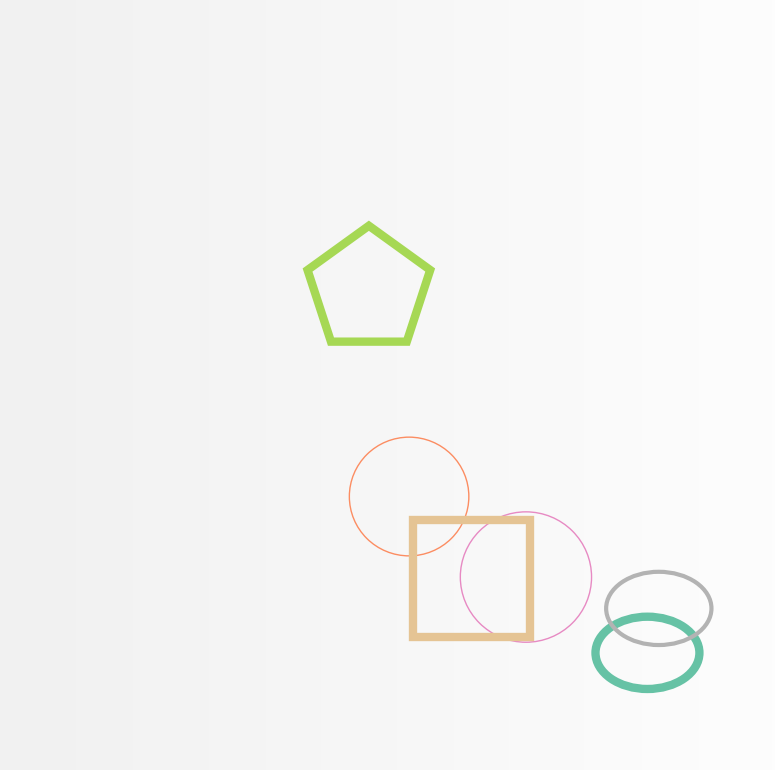[{"shape": "oval", "thickness": 3, "radius": 0.34, "center": [0.835, 0.152]}, {"shape": "circle", "thickness": 0.5, "radius": 0.39, "center": [0.528, 0.355]}, {"shape": "circle", "thickness": 0.5, "radius": 0.42, "center": [0.679, 0.251]}, {"shape": "pentagon", "thickness": 3, "radius": 0.42, "center": [0.476, 0.624]}, {"shape": "square", "thickness": 3, "radius": 0.38, "center": [0.609, 0.248]}, {"shape": "oval", "thickness": 1.5, "radius": 0.34, "center": [0.85, 0.21]}]